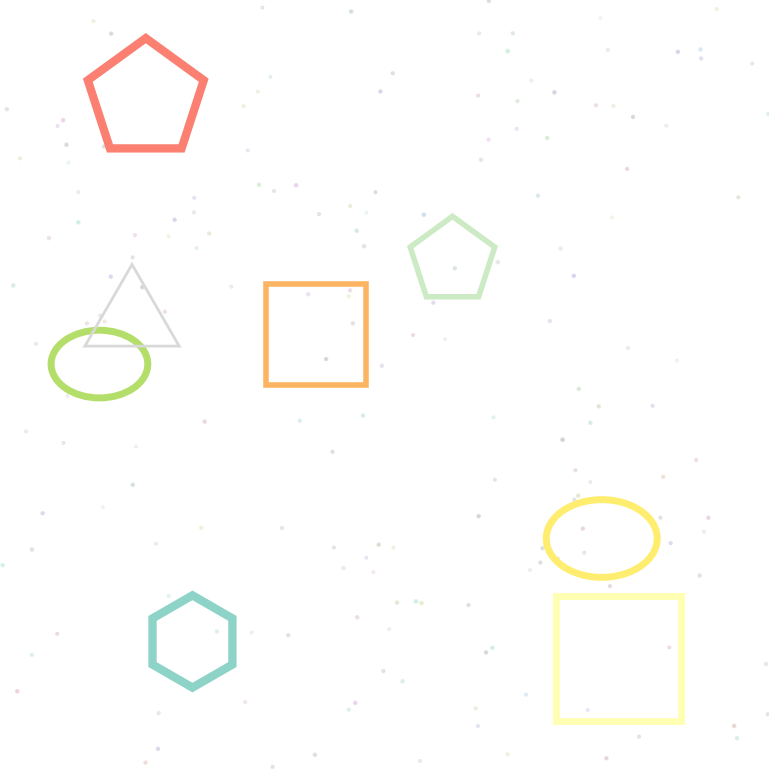[{"shape": "hexagon", "thickness": 3, "radius": 0.3, "center": [0.25, 0.167]}, {"shape": "square", "thickness": 2.5, "radius": 0.4, "center": [0.803, 0.145]}, {"shape": "pentagon", "thickness": 3, "radius": 0.4, "center": [0.189, 0.871]}, {"shape": "square", "thickness": 2, "radius": 0.33, "center": [0.411, 0.566]}, {"shape": "oval", "thickness": 2.5, "radius": 0.31, "center": [0.129, 0.527]}, {"shape": "triangle", "thickness": 1, "radius": 0.35, "center": [0.171, 0.586]}, {"shape": "pentagon", "thickness": 2, "radius": 0.29, "center": [0.588, 0.661]}, {"shape": "oval", "thickness": 2.5, "radius": 0.36, "center": [0.781, 0.301]}]